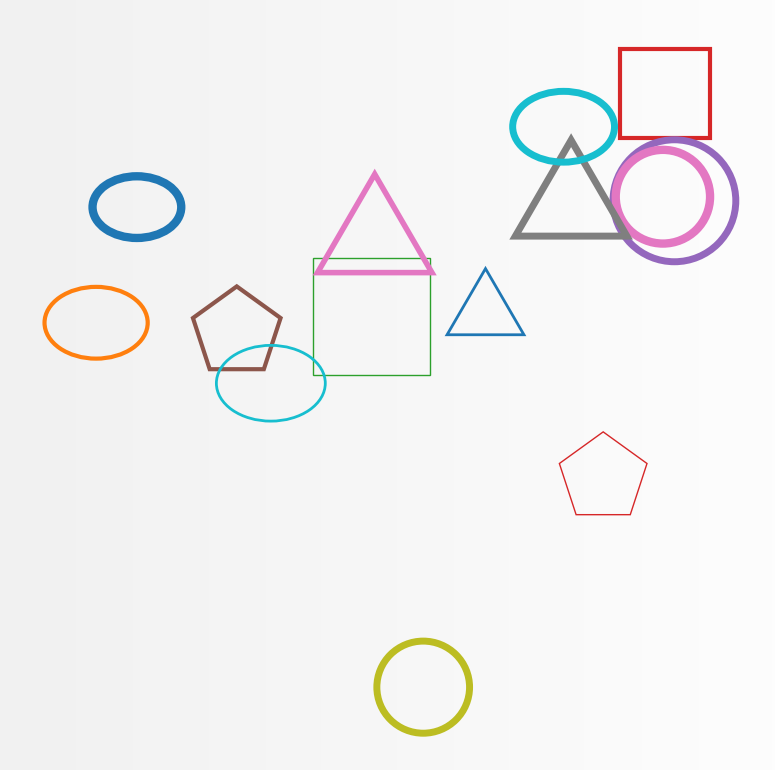[{"shape": "triangle", "thickness": 1, "radius": 0.29, "center": [0.626, 0.594]}, {"shape": "oval", "thickness": 3, "radius": 0.29, "center": [0.177, 0.731]}, {"shape": "oval", "thickness": 1.5, "radius": 0.33, "center": [0.124, 0.581]}, {"shape": "square", "thickness": 0.5, "radius": 0.38, "center": [0.479, 0.589]}, {"shape": "square", "thickness": 1.5, "radius": 0.29, "center": [0.858, 0.879]}, {"shape": "pentagon", "thickness": 0.5, "radius": 0.3, "center": [0.778, 0.38]}, {"shape": "circle", "thickness": 2.5, "radius": 0.4, "center": [0.87, 0.739]}, {"shape": "pentagon", "thickness": 1.5, "radius": 0.3, "center": [0.305, 0.569]}, {"shape": "circle", "thickness": 3, "radius": 0.3, "center": [0.855, 0.745]}, {"shape": "triangle", "thickness": 2, "radius": 0.43, "center": [0.484, 0.689]}, {"shape": "triangle", "thickness": 2.5, "radius": 0.42, "center": [0.737, 0.735]}, {"shape": "circle", "thickness": 2.5, "radius": 0.3, "center": [0.546, 0.108]}, {"shape": "oval", "thickness": 2.5, "radius": 0.33, "center": [0.727, 0.835]}, {"shape": "oval", "thickness": 1, "radius": 0.35, "center": [0.349, 0.502]}]